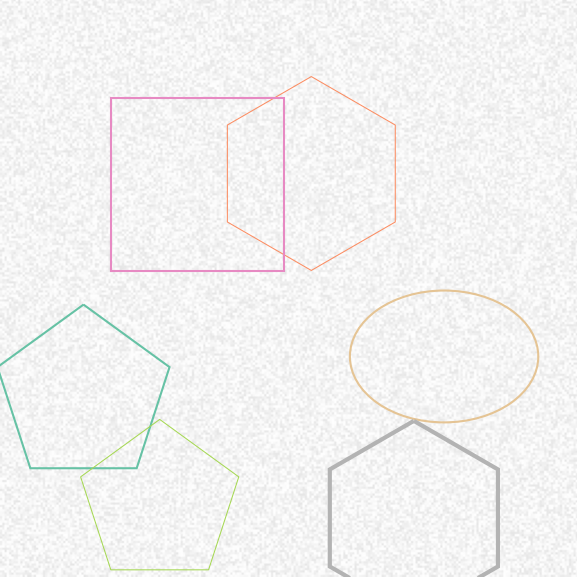[{"shape": "pentagon", "thickness": 1, "radius": 0.78, "center": [0.145, 0.315]}, {"shape": "hexagon", "thickness": 0.5, "radius": 0.84, "center": [0.539, 0.699]}, {"shape": "square", "thickness": 1, "radius": 0.75, "center": [0.342, 0.679]}, {"shape": "pentagon", "thickness": 0.5, "radius": 0.72, "center": [0.277, 0.129]}, {"shape": "oval", "thickness": 1, "radius": 0.82, "center": [0.769, 0.382]}, {"shape": "hexagon", "thickness": 2, "radius": 0.84, "center": [0.717, 0.102]}]